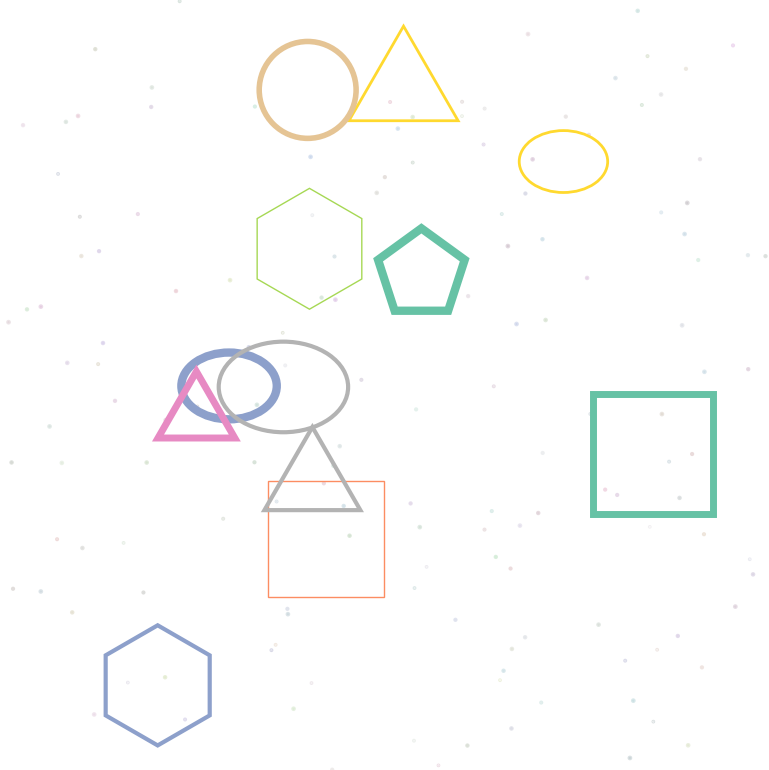[{"shape": "square", "thickness": 2.5, "radius": 0.39, "center": [0.848, 0.411]}, {"shape": "pentagon", "thickness": 3, "radius": 0.3, "center": [0.547, 0.644]}, {"shape": "square", "thickness": 0.5, "radius": 0.38, "center": [0.424, 0.3]}, {"shape": "hexagon", "thickness": 1.5, "radius": 0.39, "center": [0.205, 0.11]}, {"shape": "oval", "thickness": 3, "radius": 0.31, "center": [0.297, 0.499]}, {"shape": "triangle", "thickness": 2.5, "radius": 0.29, "center": [0.255, 0.46]}, {"shape": "hexagon", "thickness": 0.5, "radius": 0.39, "center": [0.402, 0.677]}, {"shape": "triangle", "thickness": 1, "radius": 0.41, "center": [0.524, 0.884]}, {"shape": "oval", "thickness": 1, "radius": 0.29, "center": [0.732, 0.79]}, {"shape": "circle", "thickness": 2, "radius": 0.31, "center": [0.4, 0.883]}, {"shape": "oval", "thickness": 1.5, "radius": 0.42, "center": [0.368, 0.497]}, {"shape": "triangle", "thickness": 1.5, "radius": 0.36, "center": [0.406, 0.373]}]